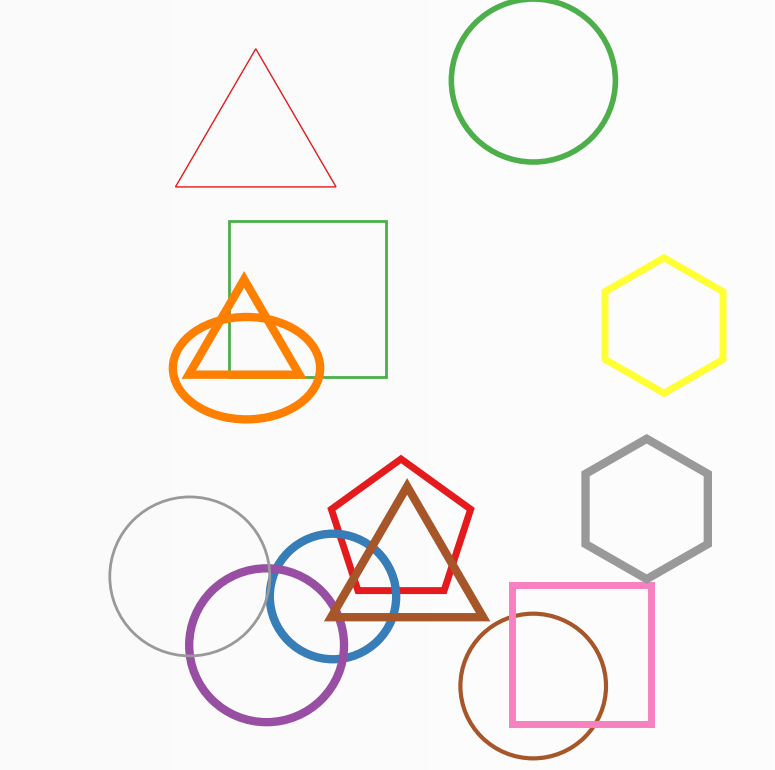[{"shape": "triangle", "thickness": 0.5, "radius": 0.6, "center": [0.33, 0.817]}, {"shape": "pentagon", "thickness": 2.5, "radius": 0.47, "center": [0.517, 0.309]}, {"shape": "circle", "thickness": 3, "radius": 0.41, "center": [0.43, 0.225]}, {"shape": "square", "thickness": 1, "radius": 0.51, "center": [0.397, 0.612]}, {"shape": "circle", "thickness": 2, "radius": 0.53, "center": [0.688, 0.895]}, {"shape": "circle", "thickness": 3, "radius": 0.5, "center": [0.344, 0.162]}, {"shape": "oval", "thickness": 3, "radius": 0.48, "center": [0.318, 0.522]}, {"shape": "triangle", "thickness": 3, "radius": 0.41, "center": [0.315, 0.555]}, {"shape": "hexagon", "thickness": 2.5, "radius": 0.44, "center": [0.857, 0.577]}, {"shape": "triangle", "thickness": 3, "radius": 0.57, "center": [0.525, 0.255]}, {"shape": "circle", "thickness": 1.5, "radius": 0.47, "center": [0.688, 0.109]}, {"shape": "square", "thickness": 2.5, "radius": 0.45, "center": [0.75, 0.15]}, {"shape": "hexagon", "thickness": 3, "radius": 0.46, "center": [0.834, 0.339]}, {"shape": "circle", "thickness": 1, "radius": 0.52, "center": [0.245, 0.251]}]